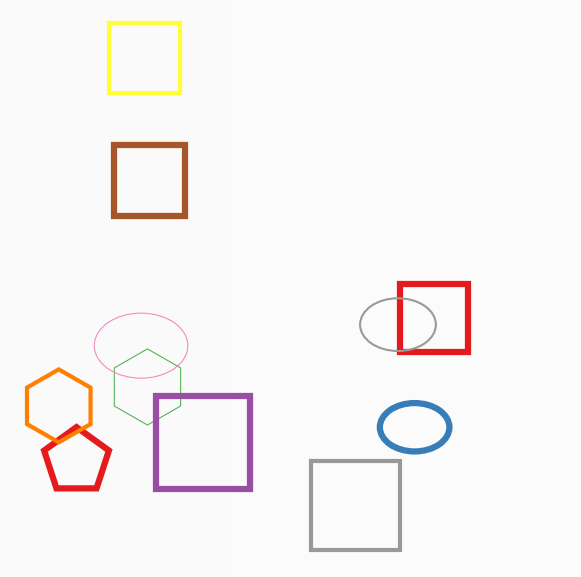[{"shape": "square", "thickness": 3, "radius": 0.29, "center": [0.747, 0.449]}, {"shape": "pentagon", "thickness": 3, "radius": 0.29, "center": [0.132, 0.201]}, {"shape": "oval", "thickness": 3, "radius": 0.3, "center": [0.713, 0.259]}, {"shape": "hexagon", "thickness": 0.5, "radius": 0.33, "center": [0.254, 0.329]}, {"shape": "square", "thickness": 3, "radius": 0.4, "center": [0.349, 0.232]}, {"shape": "hexagon", "thickness": 2, "radius": 0.32, "center": [0.101, 0.296]}, {"shape": "square", "thickness": 2, "radius": 0.3, "center": [0.249, 0.898]}, {"shape": "square", "thickness": 3, "radius": 0.31, "center": [0.257, 0.687]}, {"shape": "oval", "thickness": 0.5, "radius": 0.4, "center": [0.243, 0.401]}, {"shape": "oval", "thickness": 1, "radius": 0.33, "center": [0.685, 0.437]}, {"shape": "square", "thickness": 2, "radius": 0.38, "center": [0.611, 0.124]}]